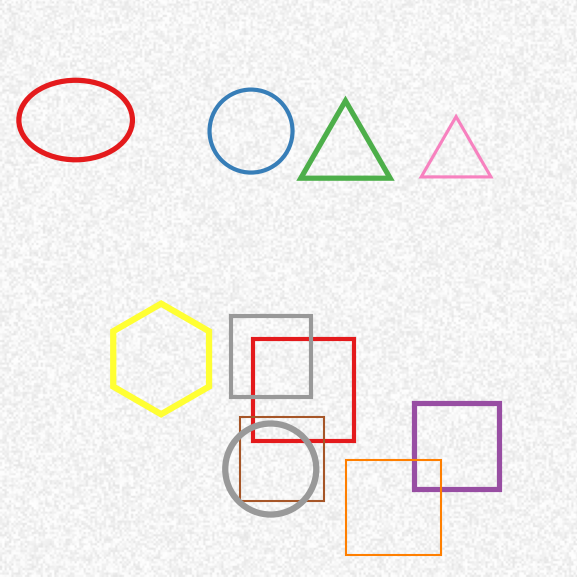[{"shape": "square", "thickness": 2, "radius": 0.44, "center": [0.526, 0.324]}, {"shape": "oval", "thickness": 2.5, "radius": 0.49, "center": [0.131, 0.791]}, {"shape": "circle", "thickness": 2, "radius": 0.36, "center": [0.435, 0.772]}, {"shape": "triangle", "thickness": 2.5, "radius": 0.45, "center": [0.598, 0.735]}, {"shape": "square", "thickness": 2.5, "radius": 0.37, "center": [0.79, 0.226]}, {"shape": "square", "thickness": 1, "radius": 0.41, "center": [0.681, 0.12]}, {"shape": "hexagon", "thickness": 3, "radius": 0.48, "center": [0.279, 0.378]}, {"shape": "square", "thickness": 1, "radius": 0.36, "center": [0.489, 0.204]}, {"shape": "triangle", "thickness": 1.5, "radius": 0.35, "center": [0.79, 0.728]}, {"shape": "square", "thickness": 2, "radius": 0.35, "center": [0.469, 0.381]}, {"shape": "circle", "thickness": 3, "radius": 0.39, "center": [0.469, 0.187]}]